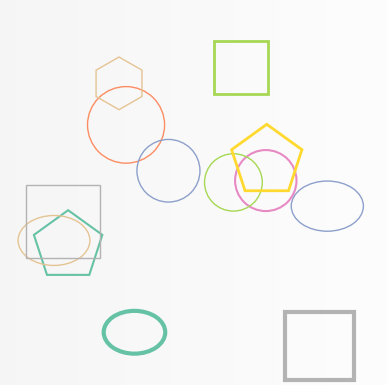[{"shape": "oval", "thickness": 3, "radius": 0.4, "center": [0.347, 0.137]}, {"shape": "pentagon", "thickness": 1.5, "radius": 0.46, "center": [0.176, 0.361]}, {"shape": "circle", "thickness": 1, "radius": 0.5, "center": [0.325, 0.676]}, {"shape": "oval", "thickness": 1, "radius": 0.47, "center": [0.845, 0.465]}, {"shape": "circle", "thickness": 1, "radius": 0.41, "center": [0.435, 0.557]}, {"shape": "circle", "thickness": 1.5, "radius": 0.4, "center": [0.686, 0.531]}, {"shape": "circle", "thickness": 1, "radius": 0.37, "center": [0.602, 0.526]}, {"shape": "square", "thickness": 2, "radius": 0.34, "center": [0.622, 0.824]}, {"shape": "pentagon", "thickness": 2, "radius": 0.48, "center": [0.688, 0.582]}, {"shape": "hexagon", "thickness": 1, "radius": 0.34, "center": [0.307, 0.784]}, {"shape": "oval", "thickness": 1, "radius": 0.46, "center": [0.139, 0.375]}, {"shape": "square", "thickness": 3, "radius": 0.44, "center": [0.825, 0.101]}, {"shape": "square", "thickness": 1, "radius": 0.47, "center": [0.162, 0.425]}]